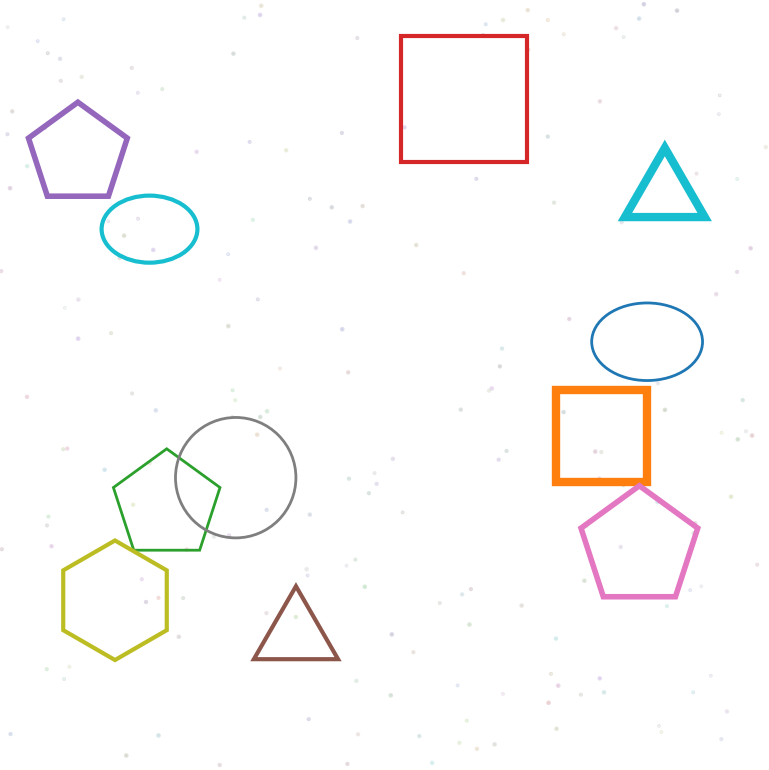[{"shape": "oval", "thickness": 1, "radius": 0.36, "center": [0.84, 0.556]}, {"shape": "square", "thickness": 3, "radius": 0.3, "center": [0.781, 0.434]}, {"shape": "pentagon", "thickness": 1, "radius": 0.36, "center": [0.217, 0.344]}, {"shape": "square", "thickness": 1.5, "radius": 0.41, "center": [0.603, 0.871]}, {"shape": "pentagon", "thickness": 2, "radius": 0.34, "center": [0.101, 0.8]}, {"shape": "triangle", "thickness": 1.5, "radius": 0.32, "center": [0.384, 0.175]}, {"shape": "pentagon", "thickness": 2, "radius": 0.4, "center": [0.83, 0.289]}, {"shape": "circle", "thickness": 1, "radius": 0.39, "center": [0.306, 0.38]}, {"shape": "hexagon", "thickness": 1.5, "radius": 0.39, "center": [0.149, 0.22]}, {"shape": "oval", "thickness": 1.5, "radius": 0.31, "center": [0.194, 0.702]}, {"shape": "triangle", "thickness": 3, "radius": 0.3, "center": [0.863, 0.748]}]